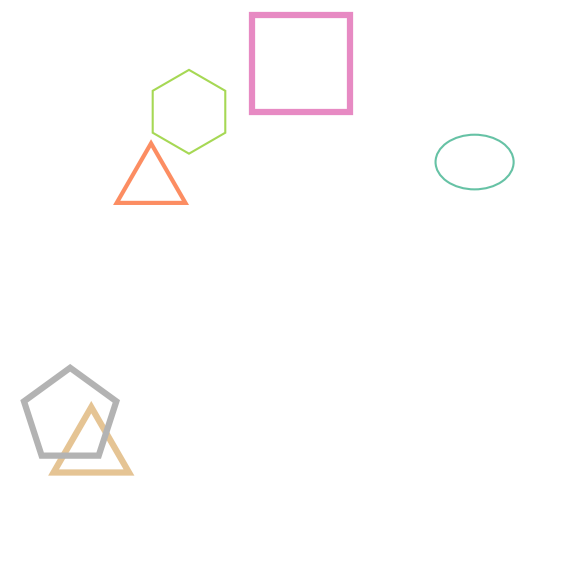[{"shape": "oval", "thickness": 1, "radius": 0.34, "center": [0.822, 0.719]}, {"shape": "triangle", "thickness": 2, "radius": 0.34, "center": [0.262, 0.682]}, {"shape": "square", "thickness": 3, "radius": 0.42, "center": [0.521, 0.889]}, {"shape": "hexagon", "thickness": 1, "radius": 0.36, "center": [0.327, 0.806]}, {"shape": "triangle", "thickness": 3, "radius": 0.38, "center": [0.158, 0.219]}, {"shape": "pentagon", "thickness": 3, "radius": 0.42, "center": [0.121, 0.278]}]